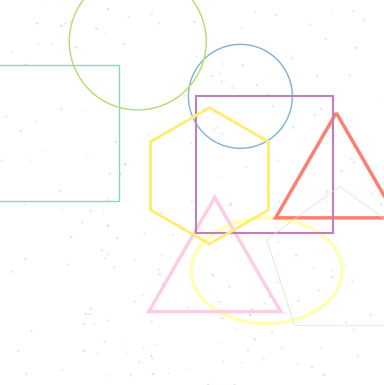[{"shape": "square", "thickness": 1, "radius": 0.88, "center": [0.132, 0.654]}, {"shape": "oval", "thickness": 2.5, "radius": 0.98, "center": [0.693, 0.297]}, {"shape": "triangle", "thickness": 2.5, "radius": 0.91, "center": [0.873, 0.525]}, {"shape": "circle", "thickness": 1, "radius": 0.68, "center": [0.624, 0.75]}, {"shape": "circle", "thickness": 1, "radius": 0.89, "center": [0.358, 0.892]}, {"shape": "triangle", "thickness": 2.5, "radius": 0.99, "center": [0.558, 0.289]}, {"shape": "square", "thickness": 1.5, "radius": 0.89, "center": [0.687, 0.572]}, {"shape": "pentagon", "thickness": 0.5, "radius": 1.0, "center": [0.882, 0.317]}, {"shape": "hexagon", "thickness": 2, "radius": 0.88, "center": [0.544, 0.543]}]